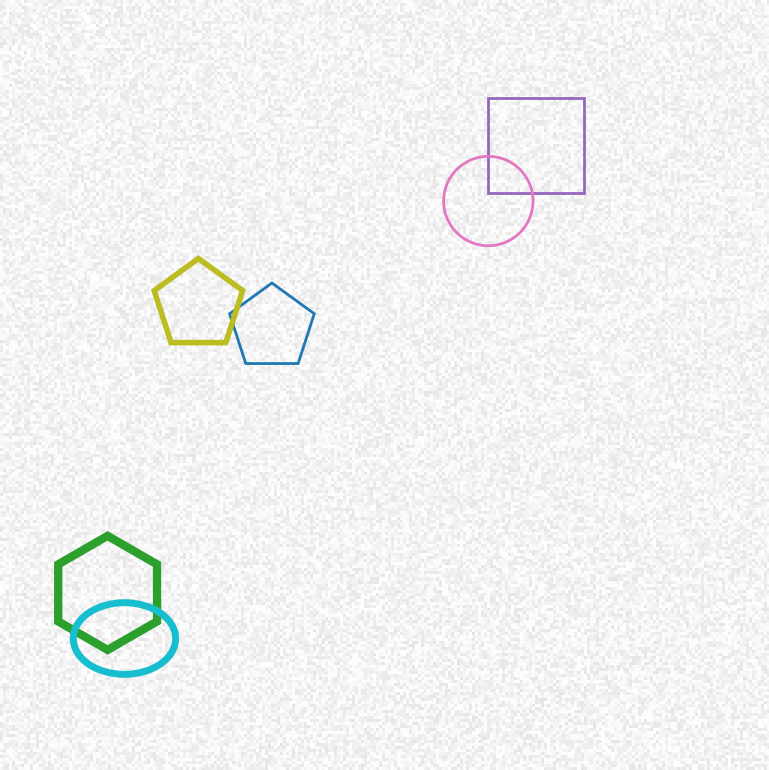[{"shape": "pentagon", "thickness": 1, "radius": 0.29, "center": [0.353, 0.575]}, {"shape": "hexagon", "thickness": 3, "radius": 0.37, "center": [0.14, 0.23]}, {"shape": "square", "thickness": 1, "radius": 0.31, "center": [0.696, 0.811]}, {"shape": "circle", "thickness": 1, "radius": 0.29, "center": [0.634, 0.739]}, {"shape": "pentagon", "thickness": 2, "radius": 0.3, "center": [0.258, 0.604]}, {"shape": "oval", "thickness": 2.5, "radius": 0.33, "center": [0.162, 0.171]}]